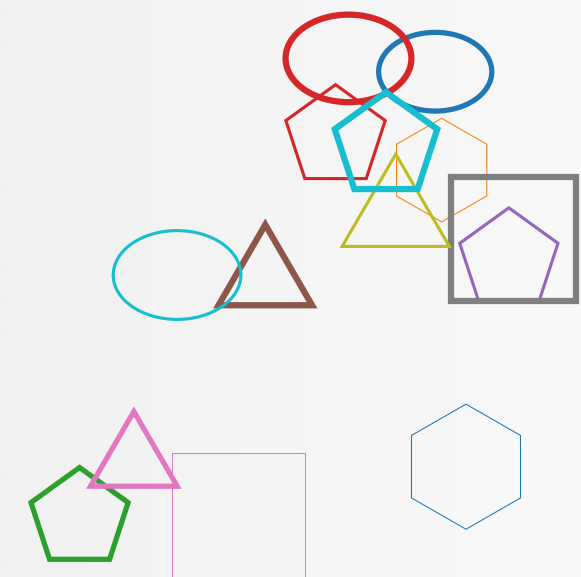[{"shape": "hexagon", "thickness": 0.5, "radius": 0.54, "center": [0.802, 0.191]}, {"shape": "oval", "thickness": 2.5, "radius": 0.49, "center": [0.749, 0.875]}, {"shape": "hexagon", "thickness": 0.5, "radius": 0.45, "center": [0.76, 0.705]}, {"shape": "pentagon", "thickness": 2.5, "radius": 0.44, "center": [0.137, 0.102]}, {"shape": "pentagon", "thickness": 1.5, "radius": 0.45, "center": [0.577, 0.763]}, {"shape": "oval", "thickness": 3, "radius": 0.54, "center": [0.6, 0.898]}, {"shape": "pentagon", "thickness": 1.5, "radius": 0.44, "center": [0.875, 0.55]}, {"shape": "triangle", "thickness": 3, "radius": 0.46, "center": [0.456, 0.517]}, {"shape": "square", "thickness": 0.5, "radius": 0.57, "center": [0.41, 0.101]}, {"shape": "triangle", "thickness": 2.5, "radius": 0.43, "center": [0.23, 0.2]}, {"shape": "square", "thickness": 3, "radius": 0.53, "center": [0.884, 0.585]}, {"shape": "triangle", "thickness": 1.5, "radius": 0.53, "center": [0.681, 0.626]}, {"shape": "pentagon", "thickness": 3, "radius": 0.46, "center": [0.664, 0.747]}, {"shape": "oval", "thickness": 1.5, "radius": 0.55, "center": [0.305, 0.523]}]